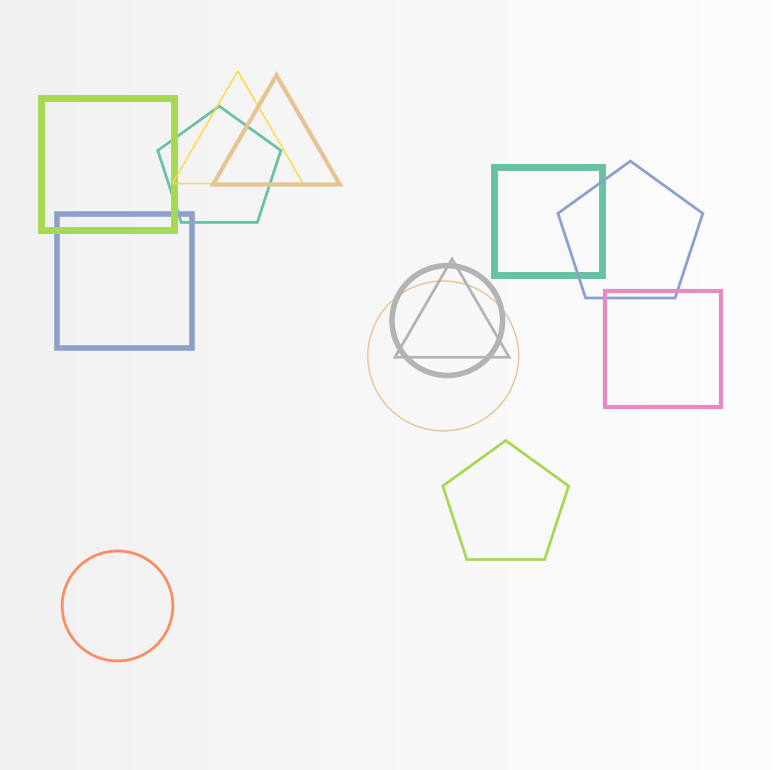[{"shape": "square", "thickness": 2.5, "radius": 0.35, "center": [0.707, 0.713]}, {"shape": "pentagon", "thickness": 1, "radius": 0.42, "center": [0.283, 0.779]}, {"shape": "circle", "thickness": 1, "radius": 0.36, "center": [0.152, 0.213]}, {"shape": "pentagon", "thickness": 1, "radius": 0.49, "center": [0.813, 0.692]}, {"shape": "square", "thickness": 2, "radius": 0.43, "center": [0.161, 0.635]}, {"shape": "square", "thickness": 1.5, "radius": 0.37, "center": [0.856, 0.547]}, {"shape": "pentagon", "thickness": 1, "radius": 0.43, "center": [0.653, 0.342]}, {"shape": "square", "thickness": 2.5, "radius": 0.43, "center": [0.139, 0.787]}, {"shape": "triangle", "thickness": 0.5, "radius": 0.49, "center": [0.307, 0.81]}, {"shape": "triangle", "thickness": 1.5, "radius": 0.47, "center": [0.357, 0.808]}, {"shape": "circle", "thickness": 0.5, "radius": 0.49, "center": [0.572, 0.538]}, {"shape": "triangle", "thickness": 1, "radius": 0.43, "center": [0.583, 0.579]}, {"shape": "circle", "thickness": 2, "radius": 0.36, "center": [0.577, 0.584]}]